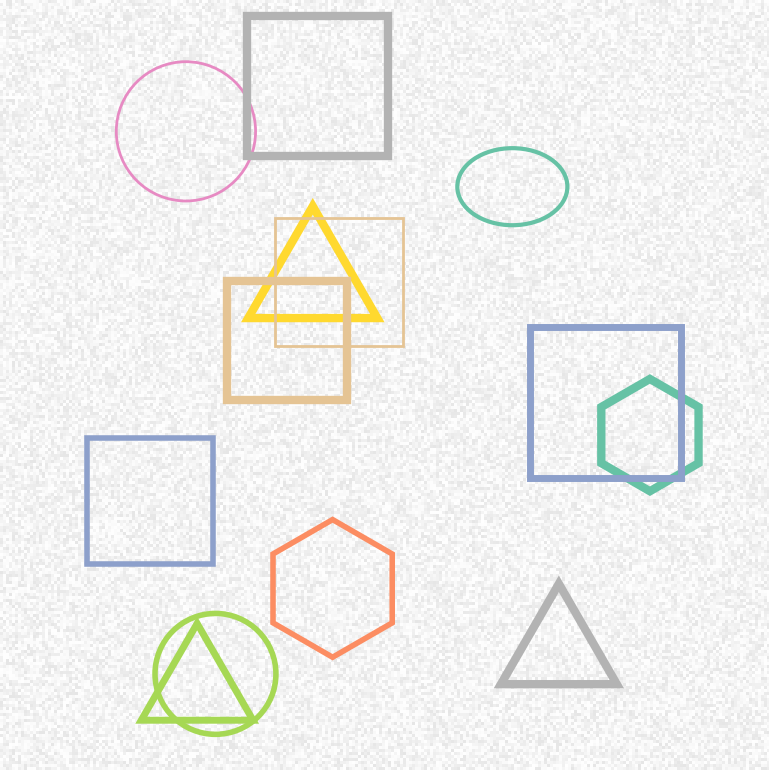[{"shape": "oval", "thickness": 1.5, "radius": 0.36, "center": [0.665, 0.758]}, {"shape": "hexagon", "thickness": 3, "radius": 0.36, "center": [0.844, 0.435]}, {"shape": "hexagon", "thickness": 2, "radius": 0.45, "center": [0.432, 0.236]}, {"shape": "square", "thickness": 2, "radius": 0.41, "center": [0.194, 0.349]}, {"shape": "square", "thickness": 2.5, "radius": 0.49, "center": [0.786, 0.478]}, {"shape": "circle", "thickness": 1, "radius": 0.45, "center": [0.241, 0.829]}, {"shape": "triangle", "thickness": 2.5, "radius": 0.42, "center": [0.256, 0.107]}, {"shape": "circle", "thickness": 2, "radius": 0.39, "center": [0.28, 0.125]}, {"shape": "triangle", "thickness": 3, "radius": 0.48, "center": [0.406, 0.635]}, {"shape": "square", "thickness": 3, "radius": 0.39, "center": [0.373, 0.558]}, {"shape": "square", "thickness": 1, "radius": 0.41, "center": [0.44, 0.634]}, {"shape": "triangle", "thickness": 3, "radius": 0.43, "center": [0.726, 0.155]}, {"shape": "square", "thickness": 3, "radius": 0.46, "center": [0.412, 0.889]}]